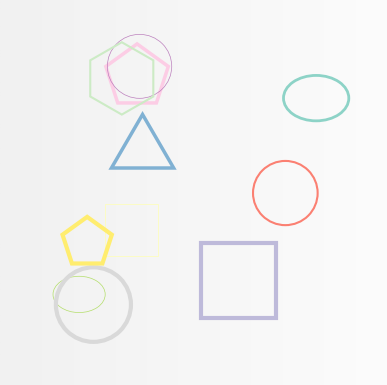[{"shape": "oval", "thickness": 2, "radius": 0.42, "center": [0.816, 0.745]}, {"shape": "square", "thickness": 0.5, "radius": 0.34, "center": [0.34, 0.403]}, {"shape": "square", "thickness": 3, "radius": 0.48, "center": [0.615, 0.272]}, {"shape": "circle", "thickness": 1.5, "radius": 0.42, "center": [0.736, 0.499]}, {"shape": "triangle", "thickness": 2.5, "radius": 0.46, "center": [0.368, 0.61]}, {"shape": "oval", "thickness": 0.5, "radius": 0.34, "center": [0.204, 0.235]}, {"shape": "pentagon", "thickness": 2.5, "radius": 0.42, "center": [0.354, 0.801]}, {"shape": "circle", "thickness": 3, "radius": 0.48, "center": [0.241, 0.209]}, {"shape": "circle", "thickness": 0.5, "radius": 0.42, "center": [0.36, 0.828]}, {"shape": "hexagon", "thickness": 1.5, "radius": 0.47, "center": [0.314, 0.796]}, {"shape": "pentagon", "thickness": 3, "radius": 0.33, "center": [0.225, 0.37]}]